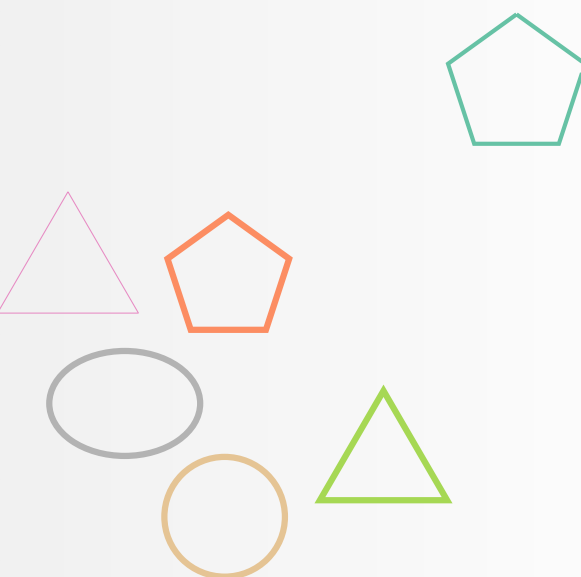[{"shape": "pentagon", "thickness": 2, "radius": 0.62, "center": [0.889, 0.85]}, {"shape": "pentagon", "thickness": 3, "radius": 0.55, "center": [0.393, 0.517]}, {"shape": "triangle", "thickness": 0.5, "radius": 0.7, "center": [0.117, 0.527]}, {"shape": "triangle", "thickness": 3, "radius": 0.63, "center": [0.66, 0.196]}, {"shape": "circle", "thickness": 3, "radius": 0.52, "center": [0.386, 0.104]}, {"shape": "oval", "thickness": 3, "radius": 0.65, "center": [0.215, 0.301]}]